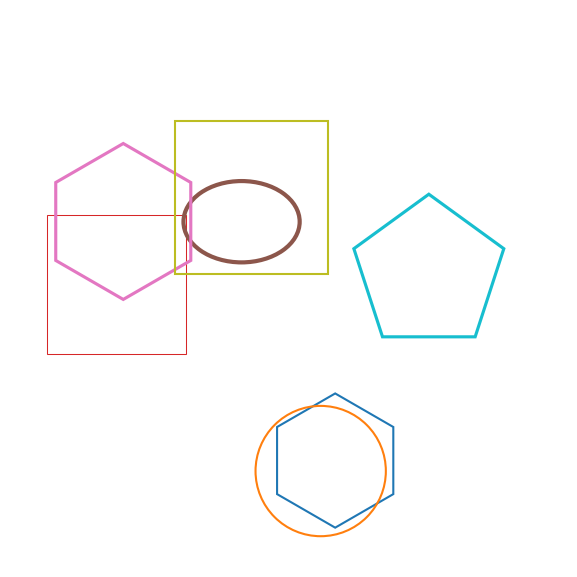[{"shape": "hexagon", "thickness": 1, "radius": 0.58, "center": [0.58, 0.202]}, {"shape": "circle", "thickness": 1, "radius": 0.56, "center": [0.555, 0.183]}, {"shape": "square", "thickness": 0.5, "radius": 0.6, "center": [0.202, 0.506]}, {"shape": "oval", "thickness": 2, "radius": 0.5, "center": [0.418, 0.615]}, {"shape": "hexagon", "thickness": 1.5, "radius": 0.67, "center": [0.213, 0.616]}, {"shape": "square", "thickness": 1, "radius": 0.66, "center": [0.435, 0.657]}, {"shape": "pentagon", "thickness": 1.5, "radius": 0.68, "center": [0.743, 0.526]}]